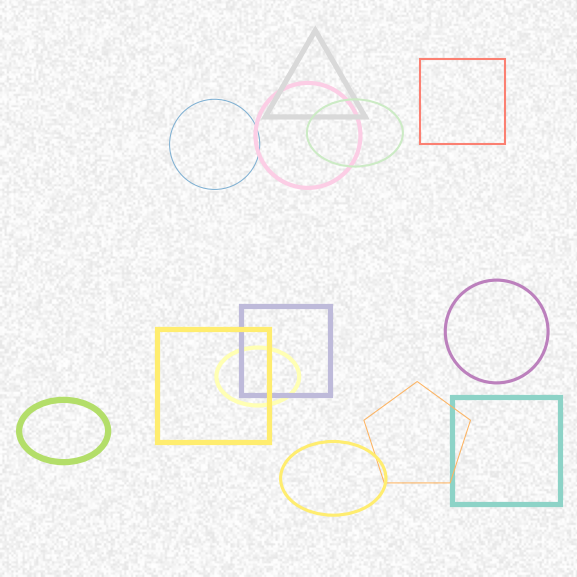[{"shape": "square", "thickness": 2.5, "radius": 0.47, "center": [0.876, 0.219]}, {"shape": "oval", "thickness": 2, "radius": 0.36, "center": [0.446, 0.347]}, {"shape": "square", "thickness": 2.5, "radius": 0.39, "center": [0.494, 0.393]}, {"shape": "square", "thickness": 1, "radius": 0.37, "center": [0.801, 0.824]}, {"shape": "circle", "thickness": 0.5, "radius": 0.39, "center": [0.372, 0.749]}, {"shape": "pentagon", "thickness": 0.5, "radius": 0.49, "center": [0.722, 0.241]}, {"shape": "oval", "thickness": 3, "radius": 0.39, "center": [0.11, 0.253]}, {"shape": "circle", "thickness": 2, "radius": 0.45, "center": [0.533, 0.765]}, {"shape": "triangle", "thickness": 2.5, "radius": 0.5, "center": [0.546, 0.847]}, {"shape": "circle", "thickness": 1.5, "radius": 0.44, "center": [0.86, 0.425]}, {"shape": "oval", "thickness": 1, "radius": 0.42, "center": [0.615, 0.769]}, {"shape": "oval", "thickness": 1.5, "radius": 0.46, "center": [0.577, 0.171]}, {"shape": "square", "thickness": 2.5, "radius": 0.49, "center": [0.369, 0.332]}]